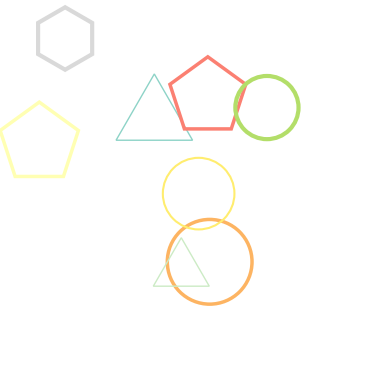[{"shape": "triangle", "thickness": 1, "radius": 0.57, "center": [0.401, 0.693]}, {"shape": "pentagon", "thickness": 2.5, "radius": 0.53, "center": [0.102, 0.628]}, {"shape": "pentagon", "thickness": 2.5, "radius": 0.52, "center": [0.54, 0.749]}, {"shape": "circle", "thickness": 2.5, "radius": 0.55, "center": [0.545, 0.32]}, {"shape": "circle", "thickness": 3, "radius": 0.41, "center": [0.693, 0.721]}, {"shape": "hexagon", "thickness": 3, "radius": 0.41, "center": [0.169, 0.9]}, {"shape": "triangle", "thickness": 1, "radius": 0.42, "center": [0.471, 0.299]}, {"shape": "circle", "thickness": 1.5, "radius": 0.46, "center": [0.516, 0.497]}]